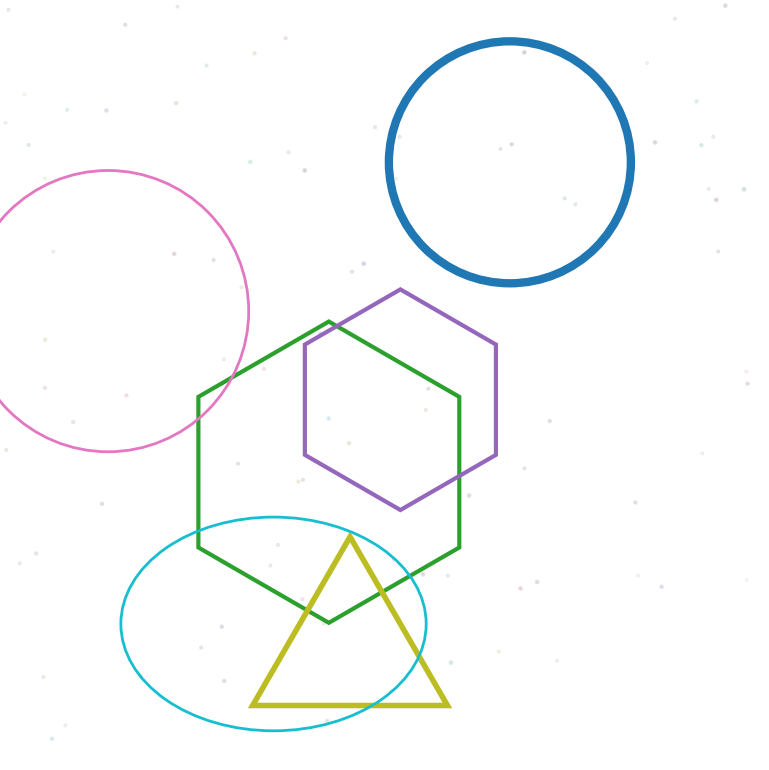[{"shape": "circle", "thickness": 3, "radius": 0.79, "center": [0.662, 0.789]}, {"shape": "hexagon", "thickness": 1.5, "radius": 0.98, "center": [0.427, 0.387]}, {"shape": "hexagon", "thickness": 1.5, "radius": 0.72, "center": [0.52, 0.481]}, {"shape": "circle", "thickness": 1, "radius": 0.91, "center": [0.14, 0.596]}, {"shape": "triangle", "thickness": 2, "radius": 0.73, "center": [0.455, 0.157]}, {"shape": "oval", "thickness": 1, "radius": 0.99, "center": [0.355, 0.19]}]